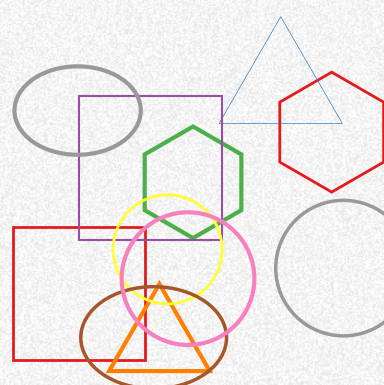[{"shape": "square", "thickness": 2, "radius": 0.86, "center": [0.205, 0.238]}, {"shape": "hexagon", "thickness": 2, "radius": 0.78, "center": [0.862, 0.657]}, {"shape": "triangle", "thickness": 0.5, "radius": 0.93, "center": [0.729, 0.772]}, {"shape": "hexagon", "thickness": 3, "radius": 0.72, "center": [0.501, 0.527]}, {"shape": "square", "thickness": 1.5, "radius": 0.93, "center": [0.391, 0.564]}, {"shape": "triangle", "thickness": 3, "radius": 0.75, "center": [0.414, 0.112]}, {"shape": "circle", "thickness": 2, "radius": 0.71, "center": [0.435, 0.352]}, {"shape": "oval", "thickness": 2.5, "radius": 0.95, "center": [0.399, 0.123]}, {"shape": "circle", "thickness": 3, "radius": 0.86, "center": [0.488, 0.276]}, {"shape": "circle", "thickness": 2.5, "radius": 0.88, "center": [0.892, 0.304]}, {"shape": "oval", "thickness": 3, "radius": 0.82, "center": [0.202, 0.713]}]